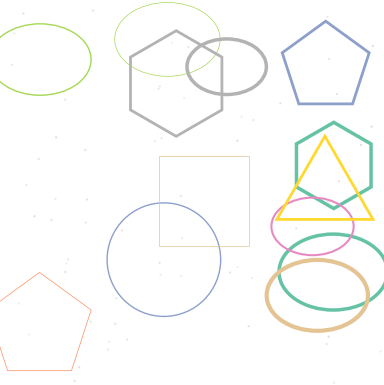[{"shape": "oval", "thickness": 2.5, "radius": 0.7, "center": [0.866, 0.293]}, {"shape": "hexagon", "thickness": 2.5, "radius": 0.56, "center": [0.867, 0.57]}, {"shape": "pentagon", "thickness": 0.5, "radius": 0.71, "center": [0.103, 0.151]}, {"shape": "circle", "thickness": 1, "radius": 0.74, "center": [0.426, 0.326]}, {"shape": "pentagon", "thickness": 2, "radius": 0.59, "center": [0.846, 0.826]}, {"shape": "oval", "thickness": 1.5, "radius": 0.53, "center": [0.812, 0.412]}, {"shape": "oval", "thickness": 1, "radius": 0.66, "center": [0.104, 0.845]}, {"shape": "oval", "thickness": 0.5, "radius": 0.68, "center": [0.435, 0.898]}, {"shape": "triangle", "thickness": 2, "radius": 0.72, "center": [0.844, 0.502]}, {"shape": "oval", "thickness": 3, "radius": 0.66, "center": [0.824, 0.233]}, {"shape": "square", "thickness": 0.5, "radius": 0.59, "center": [0.529, 0.478]}, {"shape": "oval", "thickness": 2.5, "radius": 0.52, "center": [0.589, 0.827]}, {"shape": "hexagon", "thickness": 2, "radius": 0.69, "center": [0.458, 0.783]}]